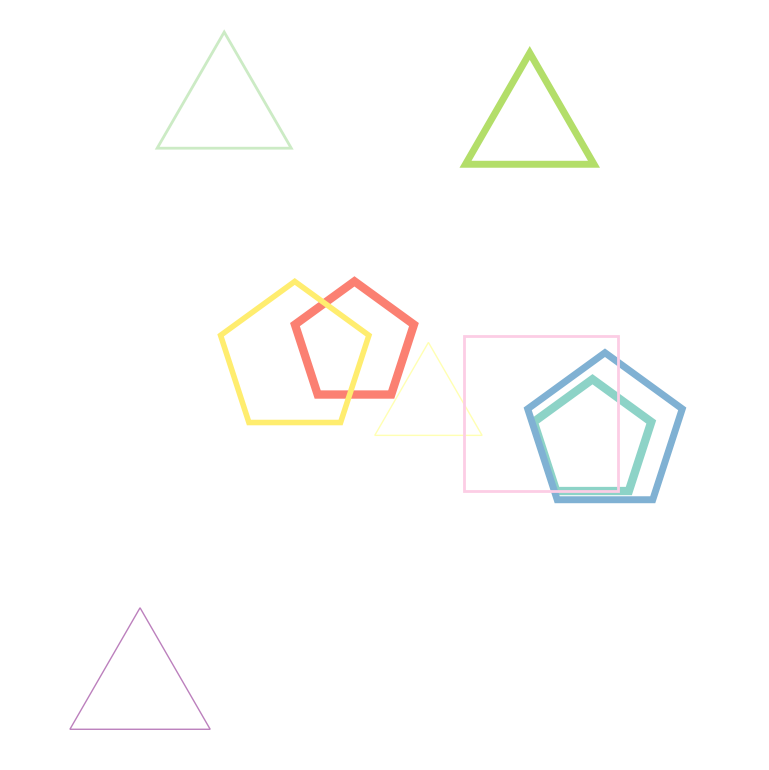[{"shape": "pentagon", "thickness": 3, "radius": 0.4, "center": [0.769, 0.427]}, {"shape": "triangle", "thickness": 0.5, "radius": 0.4, "center": [0.556, 0.475]}, {"shape": "pentagon", "thickness": 3, "radius": 0.41, "center": [0.46, 0.553]}, {"shape": "pentagon", "thickness": 2.5, "radius": 0.53, "center": [0.786, 0.436]}, {"shape": "triangle", "thickness": 2.5, "radius": 0.48, "center": [0.688, 0.835]}, {"shape": "square", "thickness": 1, "radius": 0.5, "center": [0.703, 0.463]}, {"shape": "triangle", "thickness": 0.5, "radius": 0.53, "center": [0.182, 0.105]}, {"shape": "triangle", "thickness": 1, "radius": 0.5, "center": [0.291, 0.858]}, {"shape": "pentagon", "thickness": 2, "radius": 0.51, "center": [0.383, 0.533]}]